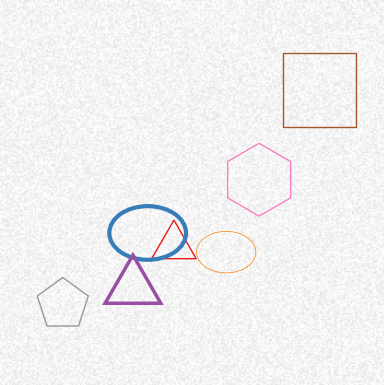[{"shape": "triangle", "thickness": 1, "radius": 0.33, "center": [0.452, 0.361]}, {"shape": "oval", "thickness": 3, "radius": 0.5, "center": [0.384, 0.395]}, {"shape": "triangle", "thickness": 2.5, "radius": 0.42, "center": [0.345, 0.254]}, {"shape": "oval", "thickness": 0.5, "radius": 0.39, "center": [0.588, 0.345]}, {"shape": "square", "thickness": 1, "radius": 0.48, "center": [0.829, 0.766]}, {"shape": "hexagon", "thickness": 1, "radius": 0.47, "center": [0.673, 0.533]}, {"shape": "pentagon", "thickness": 1, "radius": 0.35, "center": [0.163, 0.21]}]